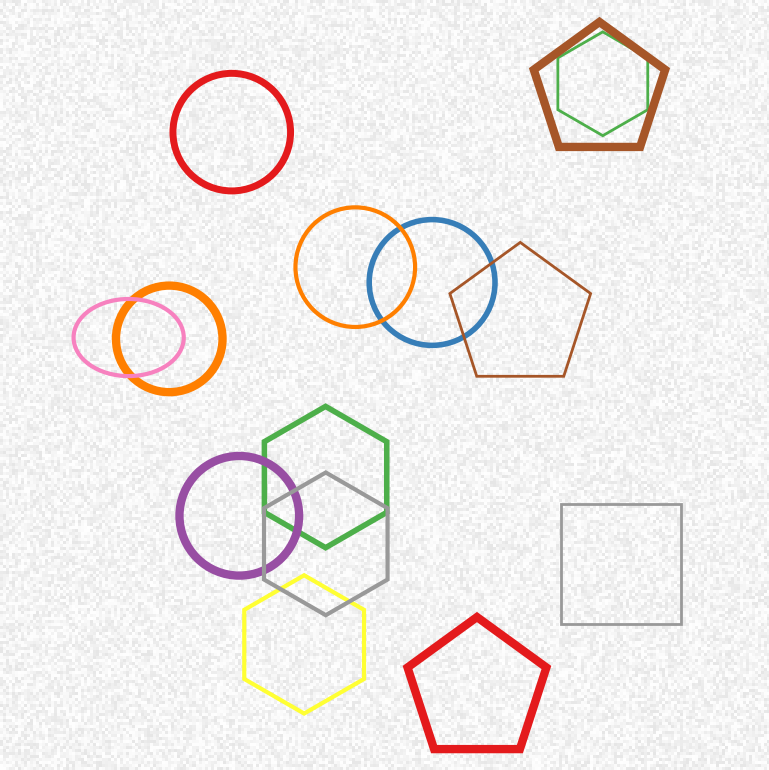[{"shape": "circle", "thickness": 2.5, "radius": 0.38, "center": [0.301, 0.828]}, {"shape": "pentagon", "thickness": 3, "radius": 0.47, "center": [0.619, 0.104]}, {"shape": "circle", "thickness": 2, "radius": 0.41, "center": [0.561, 0.633]}, {"shape": "hexagon", "thickness": 1, "radius": 0.34, "center": [0.783, 0.891]}, {"shape": "hexagon", "thickness": 2, "radius": 0.46, "center": [0.423, 0.38]}, {"shape": "circle", "thickness": 3, "radius": 0.39, "center": [0.311, 0.33]}, {"shape": "circle", "thickness": 1.5, "radius": 0.39, "center": [0.461, 0.653]}, {"shape": "circle", "thickness": 3, "radius": 0.35, "center": [0.22, 0.56]}, {"shape": "hexagon", "thickness": 1.5, "radius": 0.45, "center": [0.395, 0.163]}, {"shape": "pentagon", "thickness": 1, "radius": 0.48, "center": [0.676, 0.589]}, {"shape": "pentagon", "thickness": 3, "radius": 0.45, "center": [0.779, 0.882]}, {"shape": "oval", "thickness": 1.5, "radius": 0.36, "center": [0.167, 0.562]}, {"shape": "hexagon", "thickness": 1.5, "radius": 0.46, "center": [0.423, 0.294]}, {"shape": "square", "thickness": 1, "radius": 0.39, "center": [0.807, 0.267]}]